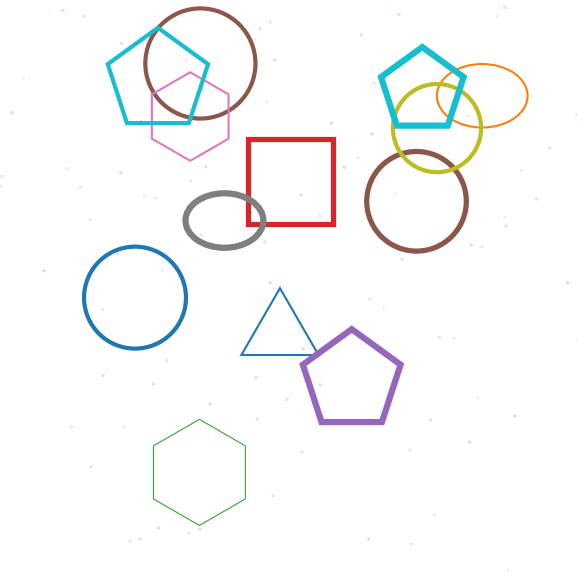[{"shape": "triangle", "thickness": 1, "radius": 0.39, "center": [0.485, 0.423]}, {"shape": "circle", "thickness": 2, "radius": 0.44, "center": [0.234, 0.484]}, {"shape": "oval", "thickness": 1, "radius": 0.39, "center": [0.835, 0.833]}, {"shape": "hexagon", "thickness": 0.5, "radius": 0.46, "center": [0.345, 0.181]}, {"shape": "square", "thickness": 2.5, "radius": 0.37, "center": [0.504, 0.684]}, {"shape": "pentagon", "thickness": 3, "radius": 0.44, "center": [0.609, 0.34]}, {"shape": "circle", "thickness": 2.5, "radius": 0.43, "center": [0.721, 0.651]}, {"shape": "circle", "thickness": 2, "radius": 0.48, "center": [0.347, 0.889]}, {"shape": "hexagon", "thickness": 1, "radius": 0.38, "center": [0.329, 0.797]}, {"shape": "oval", "thickness": 3, "radius": 0.34, "center": [0.389, 0.617]}, {"shape": "circle", "thickness": 2, "radius": 0.38, "center": [0.757, 0.777]}, {"shape": "pentagon", "thickness": 2, "radius": 0.46, "center": [0.273, 0.86]}, {"shape": "pentagon", "thickness": 3, "radius": 0.38, "center": [0.731, 0.842]}]